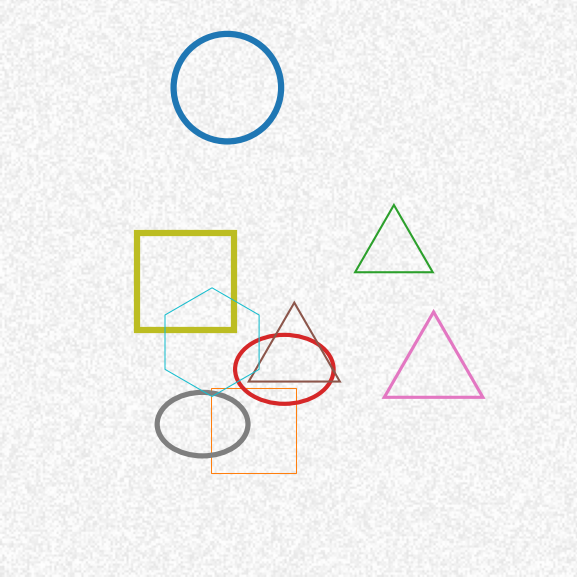[{"shape": "circle", "thickness": 3, "radius": 0.47, "center": [0.394, 0.847]}, {"shape": "square", "thickness": 0.5, "radius": 0.37, "center": [0.439, 0.254]}, {"shape": "triangle", "thickness": 1, "radius": 0.39, "center": [0.682, 0.567]}, {"shape": "oval", "thickness": 2, "radius": 0.43, "center": [0.492, 0.36]}, {"shape": "triangle", "thickness": 1, "radius": 0.46, "center": [0.51, 0.384]}, {"shape": "triangle", "thickness": 1.5, "radius": 0.49, "center": [0.751, 0.36]}, {"shape": "oval", "thickness": 2.5, "radius": 0.39, "center": [0.351, 0.265]}, {"shape": "square", "thickness": 3, "radius": 0.42, "center": [0.322, 0.512]}, {"shape": "hexagon", "thickness": 0.5, "radius": 0.47, "center": [0.367, 0.407]}]